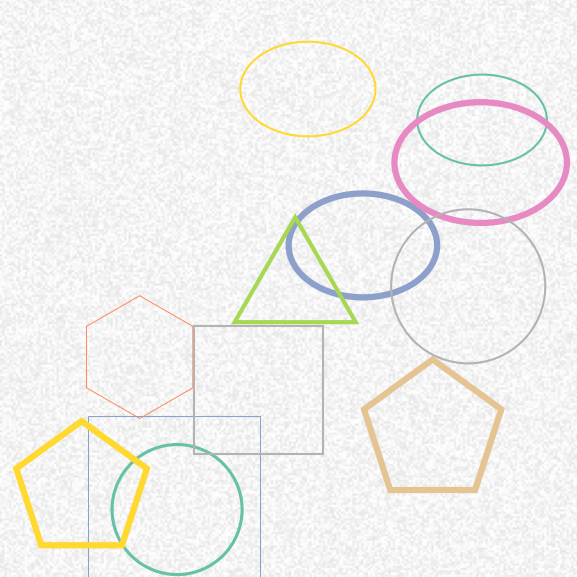[{"shape": "oval", "thickness": 1, "radius": 0.56, "center": [0.835, 0.791]}, {"shape": "circle", "thickness": 1.5, "radius": 0.56, "center": [0.307, 0.117]}, {"shape": "hexagon", "thickness": 0.5, "radius": 0.53, "center": [0.242, 0.381]}, {"shape": "square", "thickness": 0.5, "radius": 0.74, "center": [0.301, 0.13]}, {"shape": "oval", "thickness": 3, "radius": 0.64, "center": [0.628, 0.574]}, {"shape": "oval", "thickness": 3, "radius": 0.75, "center": [0.832, 0.718]}, {"shape": "triangle", "thickness": 2, "radius": 0.61, "center": [0.511, 0.502]}, {"shape": "oval", "thickness": 1, "radius": 0.59, "center": [0.533, 0.845]}, {"shape": "pentagon", "thickness": 3, "radius": 0.59, "center": [0.141, 0.151]}, {"shape": "pentagon", "thickness": 3, "radius": 0.62, "center": [0.749, 0.252]}, {"shape": "circle", "thickness": 1, "radius": 0.67, "center": [0.811, 0.503]}, {"shape": "square", "thickness": 1, "radius": 0.56, "center": [0.448, 0.324]}]